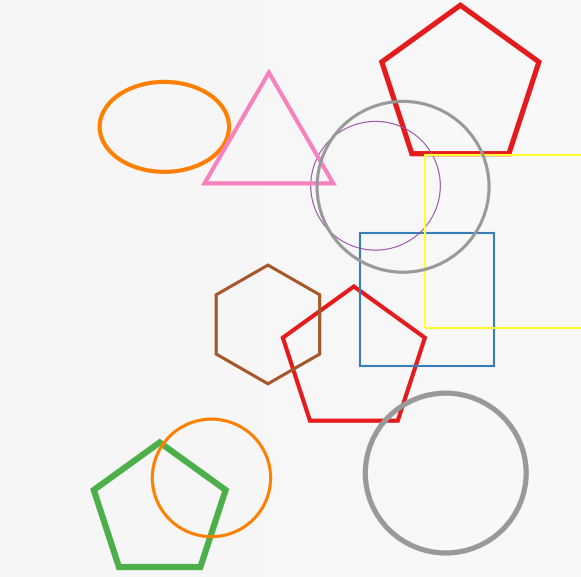[{"shape": "pentagon", "thickness": 2, "radius": 0.64, "center": [0.609, 0.375]}, {"shape": "pentagon", "thickness": 2.5, "radius": 0.71, "center": [0.792, 0.848]}, {"shape": "square", "thickness": 1, "radius": 0.57, "center": [0.735, 0.481]}, {"shape": "pentagon", "thickness": 3, "radius": 0.6, "center": [0.275, 0.114]}, {"shape": "circle", "thickness": 0.5, "radius": 0.56, "center": [0.646, 0.677]}, {"shape": "circle", "thickness": 1.5, "radius": 0.51, "center": [0.364, 0.172]}, {"shape": "oval", "thickness": 2, "radius": 0.56, "center": [0.283, 0.779]}, {"shape": "square", "thickness": 1, "radius": 0.75, "center": [0.881, 0.581]}, {"shape": "hexagon", "thickness": 1.5, "radius": 0.51, "center": [0.461, 0.437]}, {"shape": "triangle", "thickness": 2, "radius": 0.64, "center": [0.463, 0.746]}, {"shape": "circle", "thickness": 1.5, "radius": 0.74, "center": [0.693, 0.676]}, {"shape": "circle", "thickness": 2.5, "radius": 0.69, "center": [0.767, 0.18]}]